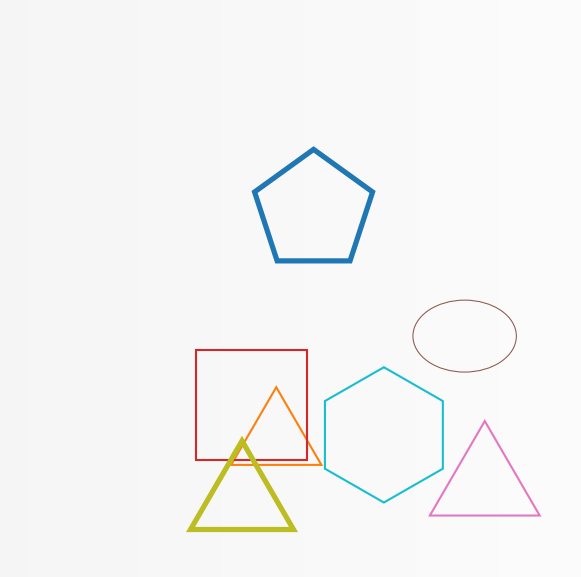[{"shape": "pentagon", "thickness": 2.5, "radius": 0.53, "center": [0.539, 0.634]}, {"shape": "triangle", "thickness": 1, "radius": 0.45, "center": [0.475, 0.239]}, {"shape": "square", "thickness": 1, "radius": 0.48, "center": [0.433, 0.298]}, {"shape": "oval", "thickness": 0.5, "radius": 0.44, "center": [0.799, 0.417]}, {"shape": "triangle", "thickness": 1, "radius": 0.55, "center": [0.834, 0.161]}, {"shape": "triangle", "thickness": 2.5, "radius": 0.51, "center": [0.416, 0.133]}, {"shape": "hexagon", "thickness": 1, "radius": 0.59, "center": [0.66, 0.246]}]